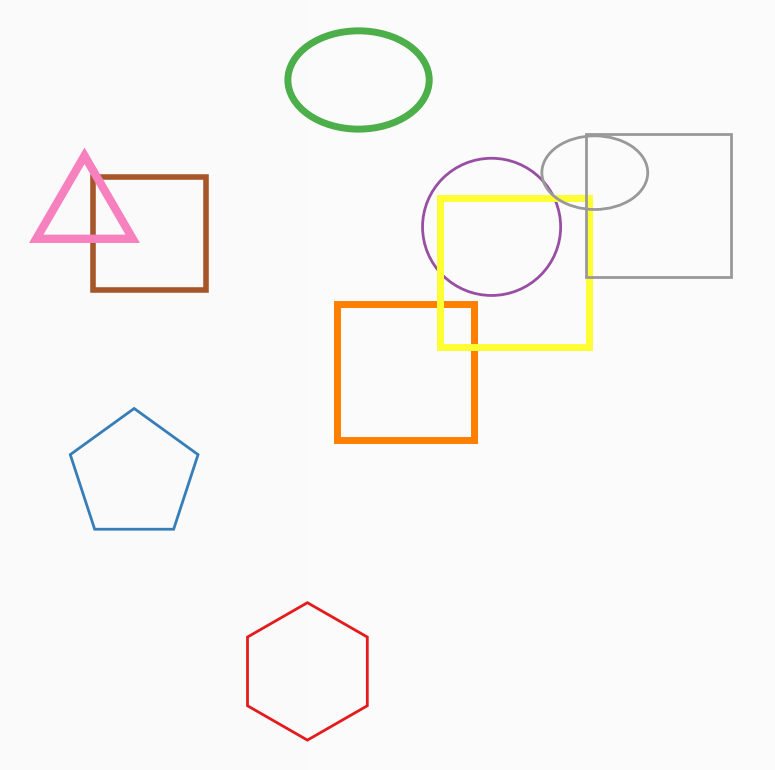[{"shape": "hexagon", "thickness": 1, "radius": 0.45, "center": [0.397, 0.128]}, {"shape": "pentagon", "thickness": 1, "radius": 0.43, "center": [0.173, 0.383]}, {"shape": "oval", "thickness": 2.5, "radius": 0.46, "center": [0.463, 0.896]}, {"shape": "circle", "thickness": 1, "radius": 0.45, "center": [0.634, 0.705]}, {"shape": "square", "thickness": 2.5, "radius": 0.44, "center": [0.523, 0.517]}, {"shape": "square", "thickness": 2.5, "radius": 0.48, "center": [0.664, 0.646]}, {"shape": "square", "thickness": 2, "radius": 0.37, "center": [0.193, 0.696]}, {"shape": "triangle", "thickness": 3, "radius": 0.36, "center": [0.109, 0.726]}, {"shape": "oval", "thickness": 1, "radius": 0.34, "center": [0.767, 0.776]}, {"shape": "square", "thickness": 1, "radius": 0.47, "center": [0.85, 0.733]}]